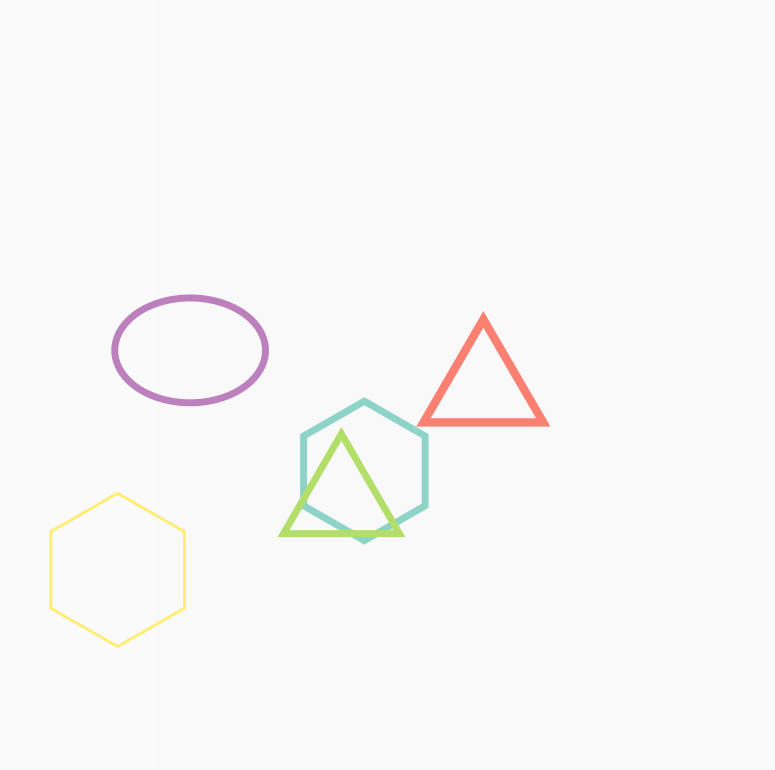[{"shape": "hexagon", "thickness": 2.5, "radius": 0.45, "center": [0.47, 0.388]}, {"shape": "triangle", "thickness": 3, "radius": 0.45, "center": [0.624, 0.496]}, {"shape": "triangle", "thickness": 2.5, "radius": 0.43, "center": [0.441, 0.35]}, {"shape": "oval", "thickness": 2.5, "radius": 0.49, "center": [0.245, 0.545]}, {"shape": "hexagon", "thickness": 1, "radius": 0.5, "center": [0.152, 0.26]}]